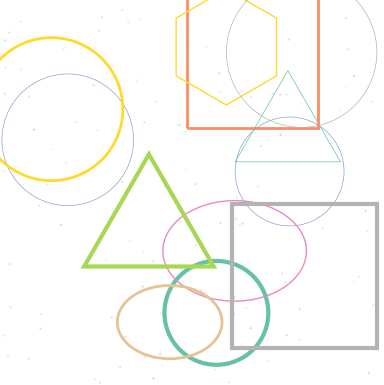[{"shape": "circle", "thickness": 3, "radius": 0.67, "center": [0.562, 0.187]}, {"shape": "triangle", "thickness": 0.5, "radius": 0.79, "center": [0.748, 0.659]}, {"shape": "square", "thickness": 2, "radius": 0.85, "center": [0.656, 0.837]}, {"shape": "circle", "thickness": 0.5, "radius": 0.71, "center": [0.752, 0.555]}, {"shape": "circle", "thickness": 0.5, "radius": 0.85, "center": [0.176, 0.637]}, {"shape": "oval", "thickness": 1, "radius": 0.93, "center": [0.609, 0.348]}, {"shape": "triangle", "thickness": 3, "radius": 0.97, "center": [0.387, 0.405]}, {"shape": "hexagon", "thickness": 1, "radius": 0.75, "center": [0.588, 0.878]}, {"shape": "circle", "thickness": 2, "radius": 0.93, "center": [0.133, 0.716]}, {"shape": "oval", "thickness": 2, "radius": 0.68, "center": [0.441, 0.163]}, {"shape": "square", "thickness": 3, "radius": 0.94, "center": [0.791, 0.283]}, {"shape": "circle", "thickness": 0.5, "radius": 0.98, "center": [0.784, 0.864]}]